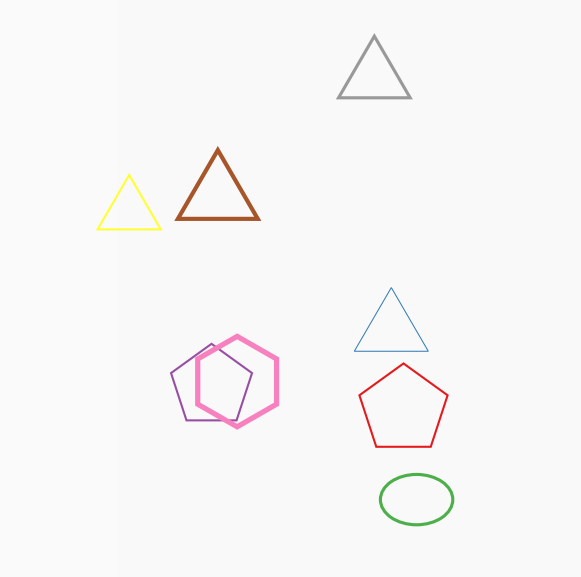[{"shape": "pentagon", "thickness": 1, "radius": 0.4, "center": [0.694, 0.29]}, {"shape": "triangle", "thickness": 0.5, "radius": 0.37, "center": [0.673, 0.428]}, {"shape": "oval", "thickness": 1.5, "radius": 0.31, "center": [0.717, 0.134]}, {"shape": "pentagon", "thickness": 1, "radius": 0.37, "center": [0.364, 0.33]}, {"shape": "triangle", "thickness": 1, "radius": 0.31, "center": [0.222, 0.633]}, {"shape": "triangle", "thickness": 2, "radius": 0.4, "center": [0.375, 0.66]}, {"shape": "hexagon", "thickness": 2.5, "radius": 0.39, "center": [0.408, 0.338]}, {"shape": "triangle", "thickness": 1.5, "radius": 0.36, "center": [0.644, 0.865]}]